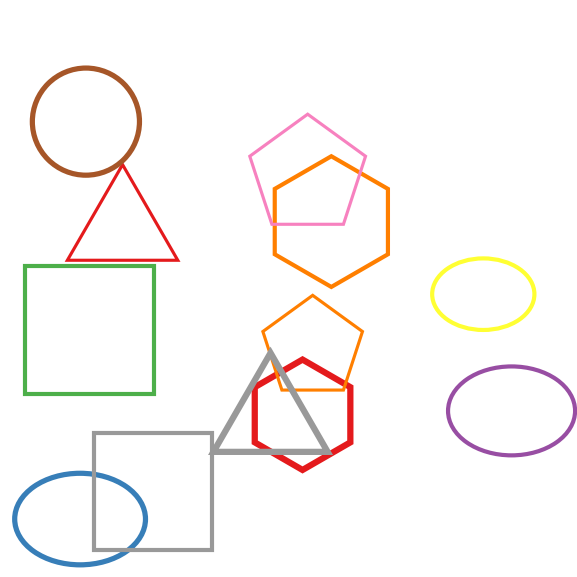[{"shape": "triangle", "thickness": 1.5, "radius": 0.55, "center": [0.212, 0.604]}, {"shape": "hexagon", "thickness": 3, "radius": 0.48, "center": [0.524, 0.281]}, {"shape": "oval", "thickness": 2.5, "radius": 0.57, "center": [0.139, 0.1]}, {"shape": "square", "thickness": 2, "radius": 0.56, "center": [0.155, 0.427]}, {"shape": "oval", "thickness": 2, "radius": 0.55, "center": [0.886, 0.288]}, {"shape": "pentagon", "thickness": 1.5, "radius": 0.45, "center": [0.541, 0.397]}, {"shape": "hexagon", "thickness": 2, "radius": 0.57, "center": [0.574, 0.615]}, {"shape": "oval", "thickness": 2, "radius": 0.44, "center": [0.837, 0.49]}, {"shape": "circle", "thickness": 2.5, "radius": 0.46, "center": [0.149, 0.789]}, {"shape": "pentagon", "thickness": 1.5, "radius": 0.53, "center": [0.533, 0.696]}, {"shape": "triangle", "thickness": 3, "radius": 0.57, "center": [0.468, 0.274]}, {"shape": "square", "thickness": 2, "radius": 0.51, "center": [0.265, 0.149]}]